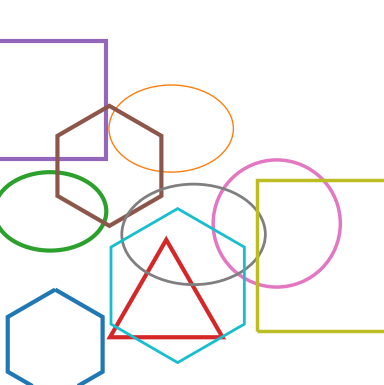[{"shape": "hexagon", "thickness": 3, "radius": 0.71, "center": [0.143, 0.106]}, {"shape": "oval", "thickness": 1, "radius": 0.81, "center": [0.445, 0.666]}, {"shape": "oval", "thickness": 3, "radius": 0.73, "center": [0.131, 0.451]}, {"shape": "triangle", "thickness": 3, "radius": 0.84, "center": [0.432, 0.208]}, {"shape": "square", "thickness": 3, "radius": 0.77, "center": [0.121, 0.741]}, {"shape": "hexagon", "thickness": 3, "radius": 0.78, "center": [0.284, 0.569]}, {"shape": "circle", "thickness": 2.5, "radius": 0.83, "center": [0.719, 0.42]}, {"shape": "oval", "thickness": 2, "radius": 0.93, "center": [0.503, 0.391]}, {"shape": "square", "thickness": 2.5, "radius": 0.98, "center": [0.865, 0.337]}, {"shape": "hexagon", "thickness": 2, "radius": 1.0, "center": [0.461, 0.258]}]